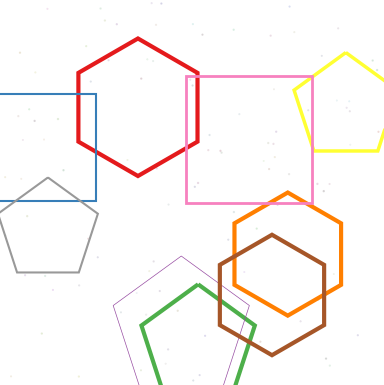[{"shape": "hexagon", "thickness": 3, "radius": 0.89, "center": [0.358, 0.721]}, {"shape": "square", "thickness": 1.5, "radius": 0.69, "center": [0.11, 0.617]}, {"shape": "pentagon", "thickness": 3, "radius": 0.77, "center": [0.515, 0.107]}, {"shape": "pentagon", "thickness": 0.5, "radius": 0.93, "center": [0.471, 0.149]}, {"shape": "hexagon", "thickness": 3, "radius": 0.8, "center": [0.747, 0.34]}, {"shape": "pentagon", "thickness": 2.5, "radius": 0.71, "center": [0.898, 0.722]}, {"shape": "hexagon", "thickness": 3, "radius": 0.78, "center": [0.706, 0.234]}, {"shape": "square", "thickness": 2, "radius": 0.82, "center": [0.647, 0.637]}, {"shape": "pentagon", "thickness": 1.5, "radius": 0.68, "center": [0.125, 0.403]}]